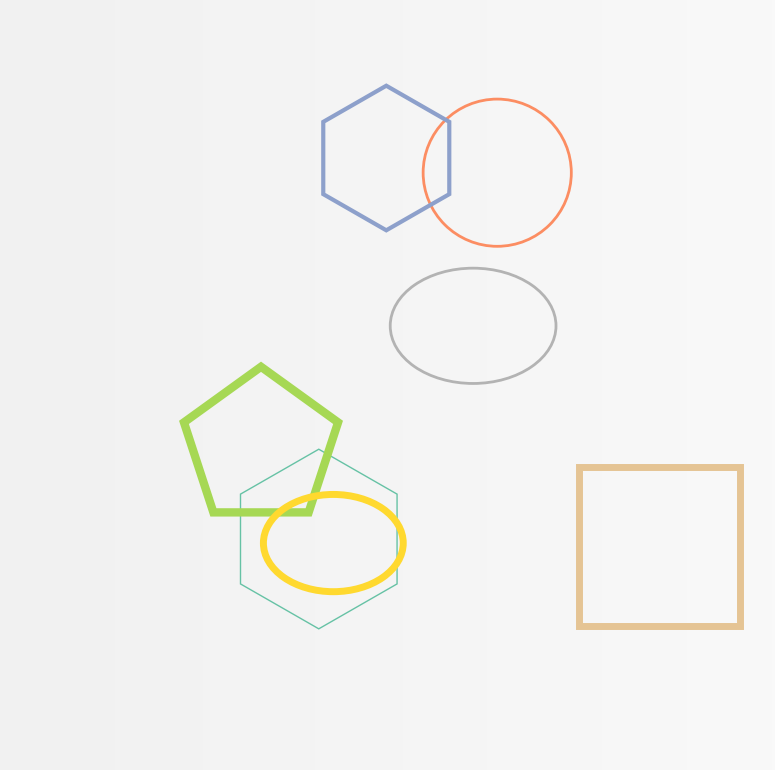[{"shape": "hexagon", "thickness": 0.5, "radius": 0.58, "center": [0.411, 0.3]}, {"shape": "circle", "thickness": 1, "radius": 0.48, "center": [0.642, 0.776]}, {"shape": "hexagon", "thickness": 1.5, "radius": 0.47, "center": [0.498, 0.795]}, {"shape": "pentagon", "thickness": 3, "radius": 0.52, "center": [0.337, 0.419]}, {"shape": "oval", "thickness": 2.5, "radius": 0.45, "center": [0.43, 0.295]}, {"shape": "square", "thickness": 2.5, "radius": 0.52, "center": [0.851, 0.291]}, {"shape": "oval", "thickness": 1, "radius": 0.53, "center": [0.61, 0.577]}]